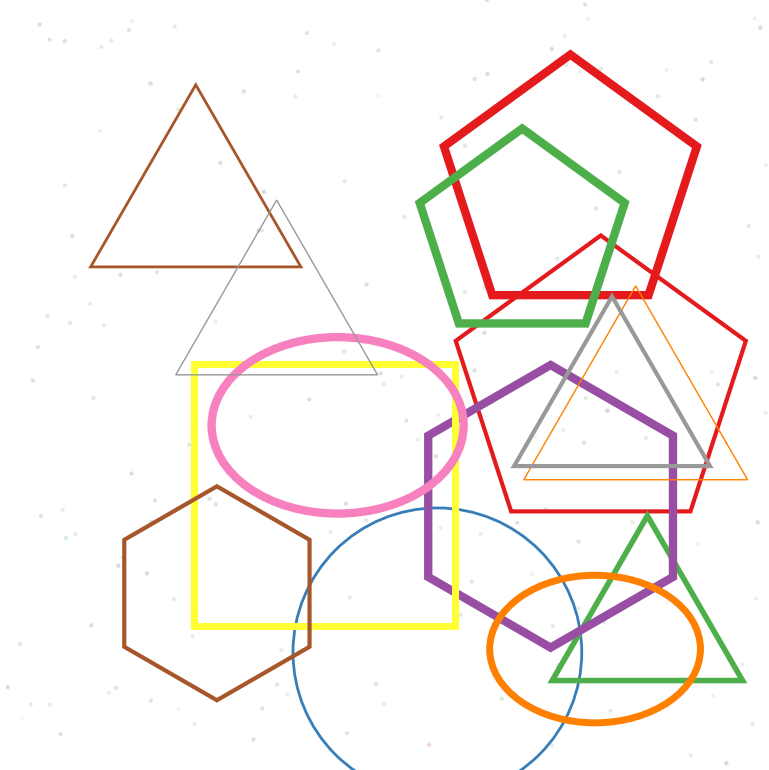[{"shape": "pentagon", "thickness": 1.5, "radius": 0.99, "center": [0.78, 0.496]}, {"shape": "pentagon", "thickness": 3, "radius": 0.86, "center": [0.741, 0.756]}, {"shape": "circle", "thickness": 1, "radius": 0.94, "center": [0.568, 0.153]}, {"shape": "triangle", "thickness": 2, "radius": 0.71, "center": [0.841, 0.188]}, {"shape": "pentagon", "thickness": 3, "radius": 0.7, "center": [0.678, 0.693]}, {"shape": "hexagon", "thickness": 3, "radius": 0.92, "center": [0.715, 0.342]}, {"shape": "oval", "thickness": 2.5, "radius": 0.68, "center": [0.773, 0.157]}, {"shape": "triangle", "thickness": 0.5, "radius": 0.84, "center": [0.826, 0.461]}, {"shape": "square", "thickness": 2.5, "radius": 0.85, "center": [0.421, 0.357]}, {"shape": "triangle", "thickness": 1, "radius": 0.79, "center": [0.254, 0.732]}, {"shape": "hexagon", "thickness": 1.5, "radius": 0.69, "center": [0.282, 0.229]}, {"shape": "oval", "thickness": 3, "radius": 0.82, "center": [0.438, 0.448]}, {"shape": "triangle", "thickness": 0.5, "radius": 0.76, "center": [0.359, 0.589]}, {"shape": "triangle", "thickness": 1.5, "radius": 0.73, "center": [0.795, 0.468]}]